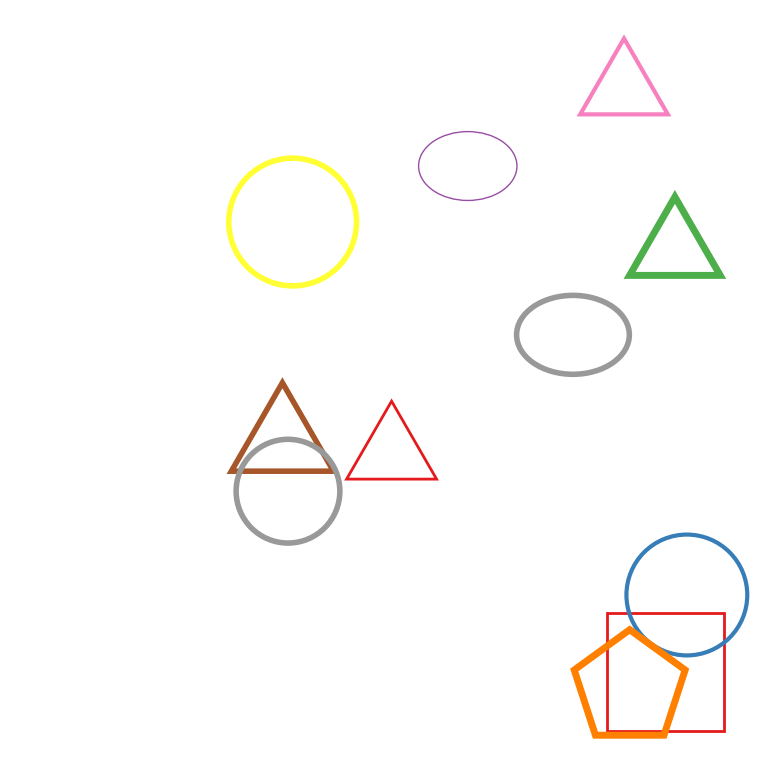[{"shape": "triangle", "thickness": 1, "radius": 0.34, "center": [0.509, 0.412]}, {"shape": "square", "thickness": 1, "radius": 0.38, "center": [0.864, 0.127]}, {"shape": "circle", "thickness": 1.5, "radius": 0.39, "center": [0.892, 0.227]}, {"shape": "triangle", "thickness": 2.5, "radius": 0.34, "center": [0.876, 0.676]}, {"shape": "oval", "thickness": 0.5, "radius": 0.32, "center": [0.607, 0.784]}, {"shape": "pentagon", "thickness": 2.5, "radius": 0.38, "center": [0.818, 0.106]}, {"shape": "circle", "thickness": 2, "radius": 0.41, "center": [0.38, 0.712]}, {"shape": "triangle", "thickness": 2, "radius": 0.38, "center": [0.367, 0.426]}, {"shape": "triangle", "thickness": 1.5, "radius": 0.33, "center": [0.81, 0.884]}, {"shape": "oval", "thickness": 2, "radius": 0.37, "center": [0.744, 0.565]}, {"shape": "circle", "thickness": 2, "radius": 0.34, "center": [0.374, 0.362]}]